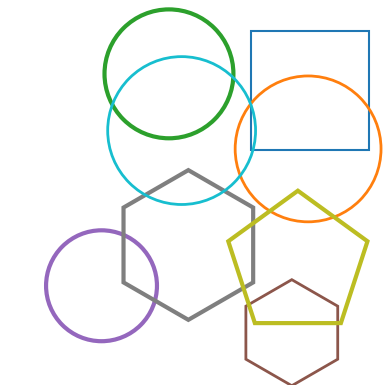[{"shape": "square", "thickness": 1.5, "radius": 0.77, "center": [0.805, 0.765]}, {"shape": "circle", "thickness": 2, "radius": 0.95, "center": [0.8, 0.613]}, {"shape": "circle", "thickness": 3, "radius": 0.84, "center": [0.439, 0.808]}, {"shape": "circle", "thickness": 3, "radius": 0.72, "center": [0.264, 0.258]}, {"shape": "hexagon", "thickness": 2, "radius": 0.69, "center": [0.758, 0.136]}, {"shape": "hexagon", "thickness": 3, "radius": 0.97, "center": [0.489, 0.364]}, {"shape": "pentagon", "thickness": 3, "radius": 0.95, "center": [0.774, 0.315]}, {"shape": "circle", "thickness": 2, "radius": 0.96, "center": [0.472, 0.661]}]